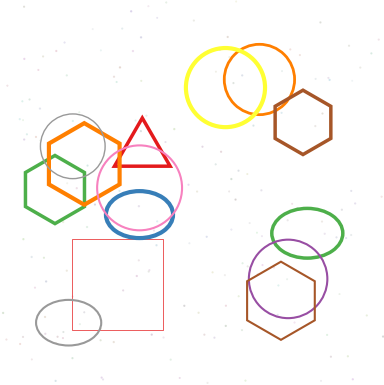[{"shape": "triangle", "thickness": 2.5, "radius": 0.42, "center": [0.37, 0.61]}, {"shape": "square", "thickness": 0.5, "radius": 0.59, "center": [0.306, 0.26]}, {"shape": "oval", "thickness": 3, "radius": 0.44, "center": [0.362, 0.443]}, {"shape": "oval", "thickness": 2.5, "radius": 0.46, "center": [0.798, 0.394]}, {"shape": "hexagon", "thickness": 2.5, "radius": 0.44, "center": [0.143, 0.508]}, {"shape": "circle", "thickness": 1.5, "radius": 0.51, "center": [0.748, 0.276]}, {"shape": "hexagon", "thickness": 3, "radius": 0.53, "center": [0.219, 0.574]}, {"shape": "circle", "thickness": 2, "radius": 0.46, "center": [0.674, 0.794]}, {"shape": "circle", "thickness": 3, "radius": 0.51, "center": [0.586, 0.773]}, {"shape": "hexagon", "thickness": 1.5, "radius": 0.51, "center": [0.73, 0.219]}, {"shape": "hexagon", "thickness": 2.5, "radius": 0.42, "center": [0.787, 0.682]}, {"shape": "circle", "thickness": 1.5, "radius": 0.55, "center": [0.363, 0.512]}, {"shape": "circle", "thickness": 1, "radius": 0.42, "center": [0.189, 0.62]}, {"shape": "oval", "thickness": 1.5, "radius": 0.42, "center": [0.178, 0.162]}]